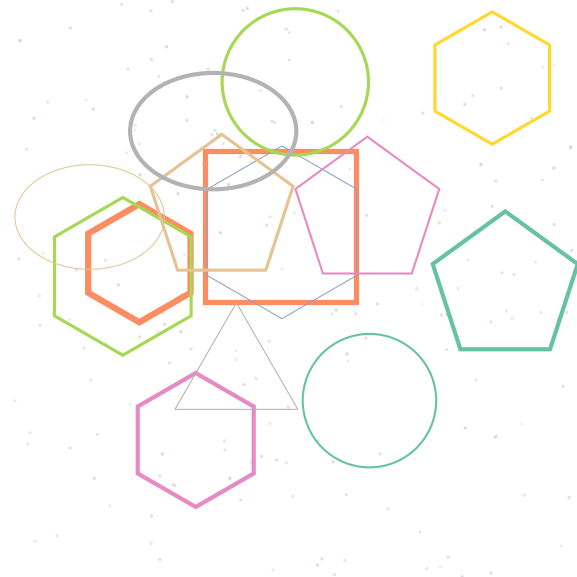[{"shape": "pentagon", "thickness": 2, "radius": 0.66, "center": [0.875, 0.501]}, {"shape": "circle", "thickness": 1, "radius": 0.58, "center": [0.64, 0.305]}, {"shape": "hexagon", "thickness": 3, "radius": 0.51, "center": [0.241, 0.543]}, {"shape": "square", "thickness": 2.5, "radius": 0.66, "center": [0.485, 0.607]}, {"shape": "hexagon", "thickness": 0.5, "radius": 0.75, "center": [0.488, 0.597]}, {"shape": "pentagon", "thickness": 1, "radius": 0.65, "center": [0.636, 0.631]}, {"shape": "hexagon", "thickness": 2, "radius": 0.58, "center": [0.339, 0.237]}, {"shape": "circle", "thickness": 1.5, "radius": 0.63, "center": [0.511, 0.857]}, {"shape": "hexagon", "thickness": 1.5, "radius": 0.68, "center": [0.213, 0.521]}, {"shape": "hexagon", "thickness": 1.5, "radius": 0.57, "center": [0.852, 0.864]}, {"shape": "oval", "thickness": 0.5, "radius": 0.65, "center": [0.155, 0.623]}, {"shape": "pentagon", "thickness": 1.5, "radius": 0.65, "center": [0.384, 0.636]}, {"shape": "oval", "thickness": 2, "radius": 0.72, "center": [0.369, 0.772]}, {"shape": "triangle", "thickness": 0.5, "radius": 0.61, "center": [0.409, 0.352]}]